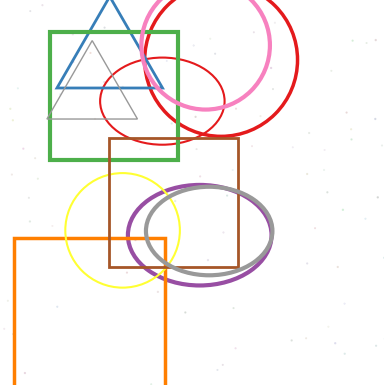[{"shape": "oval", "thickness": 1.5, "radius": 0.81, "center": [0.422, 0.737]}, {"shape": "circle", "thickness": 2.5, "radius": 0.99, "center": [0.574, 0.844]}, {"shape": "triangle", "thickness": 2, "radius": 0.79, "center": [0.285, 0.851]}, {"shape": "square", "thickness": 3, "radius": 0.83, "center": [0.297, 0.75]}, {"shape": "oval", "thickness": 3, "radius": 0.93, "center": [0.519, 0.389]}, {"shape": "square", "thickness": 2.5, "radius": 0.98, "center": [0.232, 0.186]}, {"shape": "circle", "thickness": 1.5, "radius": 0.74, "center": [0.318, 0.402]}, {"shape": "square", "thickness": 2, "radius": 0.83, "center": [0.451, 0.474]}, {"shape": "circle", "thickness": 3, "radius": 0.83, "center": [0.534, 0.882]}, {"shape": "triangle", "thickness": 1, "radius": 0.68, "center": [0.239, 0.759]}, {"shape": "oval", "thickness": 3, "radius": 0.82, "center": [0.543, 0.4]}]